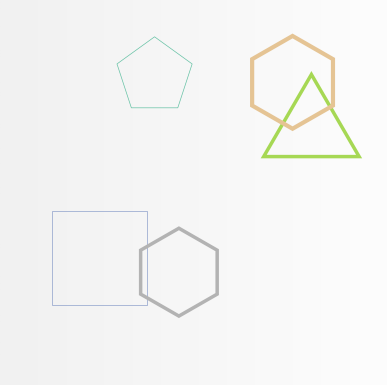[{"shape": "pentagon", "thickness": 0.5, "radius": 0.51, "center": [0.399, 0.802]}, {"shape": "square", "thickness": 0.5, "radius": 0.61, "center": [0.258, 0.33]}, {"shape": "triangle", "thickness": 2.5, "radius": 0.71, "center": [0.804, 0.664]}, {"shape": "hexagon", "thickness": 3, "radius": 0.6, "center": [0.755, 0.786]}, {"shape": "hexagon", "thickness": 2.5, "radius": 0.57, "center": [0.462, 0.293]}]